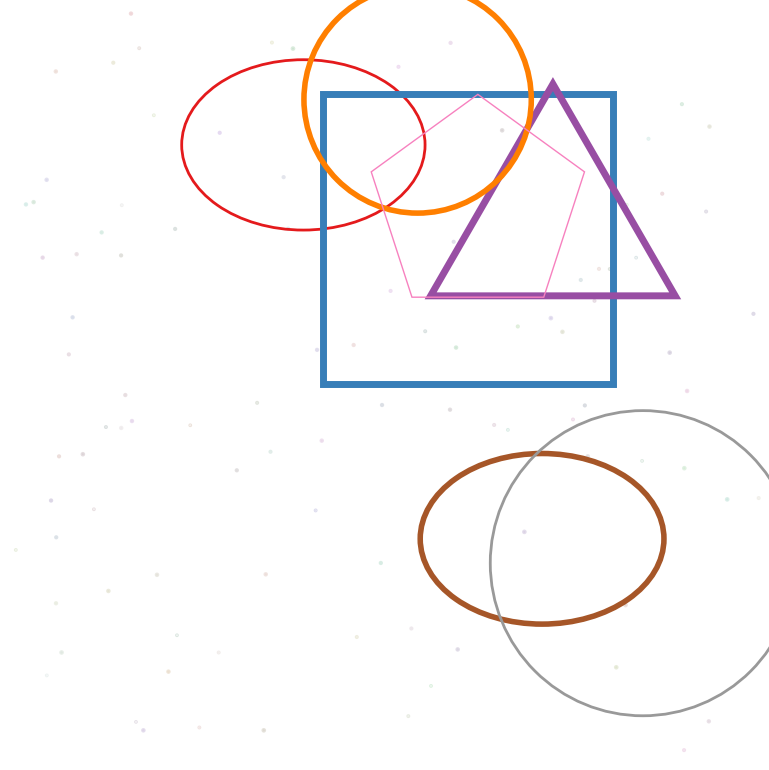[{"shape": "oval", "thickness": 1, "radius": 0.79, "center": [0.394, 0.812]}, {"shape": "square", "thickness": 2.5, "radius": 0.94, "center": [0.607, 0.69]}, {"shape": "triangle", "thickness": 2.5, "radius": 0.92, "center": [0.718, 0.707]}, {"shape": "circle", "thickness": 2, "radius": 0.74, "center": [0.542, 0.871]}, {"shape": "oval", "thickness": 2, "radius": 0.79, "center": [0.704, 0.3]}, {"shape": "pentagon", "thickness": 0.5, "radius": 0.73, "center": [0.621, 0.732]}, {"shape": "circle", "thickness": 1, "radius": 0.99, "center": [0.835, 0.269]}]